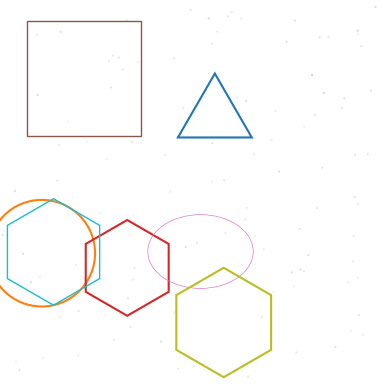[{"shape": "triangle", "thickness": 1.5, "radius": 0.55, "center": [0.558, 0.698]}, {"shape": "circle", "thickness": 1.5, "radius": 0.69, "center": [0.108, 0.342]}, {"shape": "hexagon", "thickness": 1.5, "radius": 0.62, "center": [0.33, 0.304]}, {"shape": "square", "thickness": 1, "radius": 0.74, "center": [0.218, 0.795]}, {"shape": "oval", "thickness": 0.5, "radius": 0.68, "center": [0.521, 0.347]}, {"shape": "hexagon", "thickness": 1.5, "radius": 0.71, "center": [0.581, 0.162]}, {"shape": "hexagon", "thickness": 1, "radius": 0.69, "center": [0.139, 0.346]}]